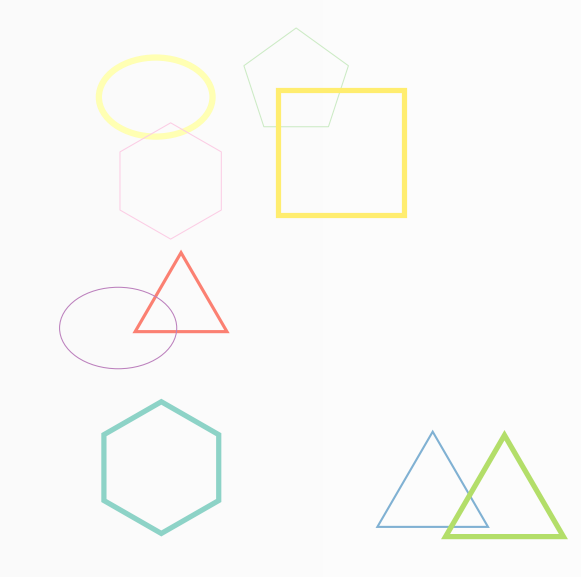[{"shape": "hexagon", "thickness": 2.5, "radius": 0.57, "center": [0.278, 0.189]}, {"shape": "oval", "thickness": 3, "radius": 0.49, "center": [0.268, 0.831]}, {"shape": "triangle", "thickness": 1.5, "radius": 0.46, "center": [0.311, 0.47]}, {"shape": "triangle", "thickness": 1, "radius": 0.55, "center": [0.744, 0.142]}, {"shape": "triangle", "thickness": 2.5, "radius": 0.59, "center": [0.868, 0.128]}, {"shape": "hexagon", "thickness": 0.5, "radius": 0.5, "center": [0.294, 0.686]}, {"shape": "oval", "thickness": 0.5, "radius": 0.5, "center": [0.203, 0.431]}, {"shape": "pentagon", "thickness": 0.5, "radius": 0.47, "center": [0.51, 0.856]}, {"shape": "square", "thickness": 2.5, "radius": 0.54, "center": [0.587, 0.735]}]